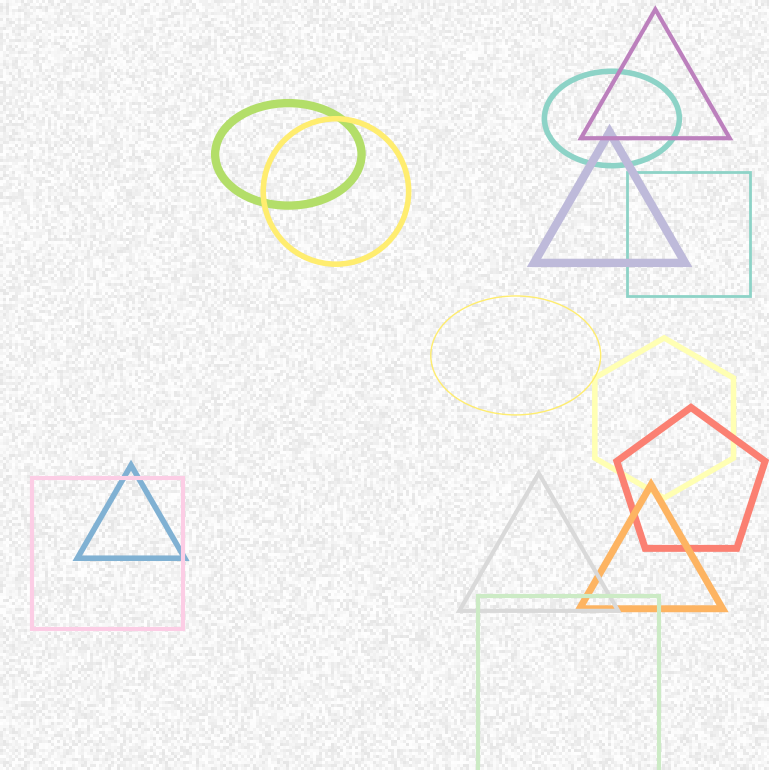[{"shape": "square", "thickness": 1, "radius": 0.4, "center": [0.894, 0.696]}, {"shape": "oval", "thickness": 2, "radius": 0.44, "center": [0.795, 0.846]}, {"shape": "hexagon", "thickness": 2, "radius": 0.52, "center": [0.863, 0.457]}, {"shape": "triangle", "thickness": 3, "radius": 0.57, "center": [0.792, 0.715]}, {"shape": "pentagon", "thickness": 2.5, "radius": 0.51, "center": [0.897, 0.37]}, {"shape": "triangle", "thickness": 2, "radius": 0.4, "center": [0.17, 0.315]}, {"shape": "triangle", "thickness": 2.5, "radius": 0.54, "center": [0.846, 0.263]}, {"shape": "oval", "thickness": 3, "radius": 0.48, "center": [0.374, 0.8]}, {"shape": "square", "thickness": 1.5, "radius": 0.49, "center": [0.139, 0.282]}, {"shape": "triangle", "thickness": 1.5, "radius": 0.6, "center": [0.7, 0.266]}, {"shape": "triangle", "thickness": 1.5, "radius": 0.56, "center": [0.851, 0.876]}, {"shape": "square", "thickness": 1.5, "radius": 0.59, "center": [0.738, 0.109]}, {"shape": "circle", "thickness": 2, "radius": 0.47, "center": [0.436, 0.751]}, {"shape": "oval", "thickness": 0.5, "radius": 0.55, "center": [0.67, 0.538]}]